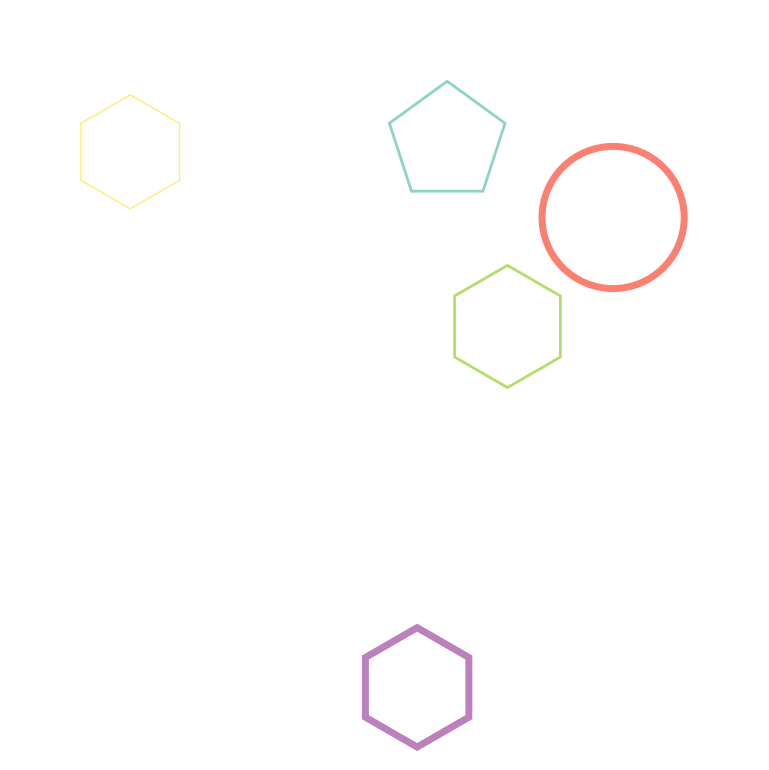[{"shape": "pentagon", "thickness": 1, "radius": 0.39, "center": [0.581, 0.816]}, {"shape": "circle", "thickness": 2.5, "radius": 0.46, "center": [0.796, 0.718]}, {"shape": "hexagon", "thickness": 1, "radius": 0.4, "center": [0.659, 0.576]}, {"shape": "hexagon", "thickness": 2.5, "radius": 0.39, "center": [0.542, 0.107]}, {"shape": "hexagon", "thickness": 0.5, "radius": 0.37, "center": [0.169, 0.803]}]